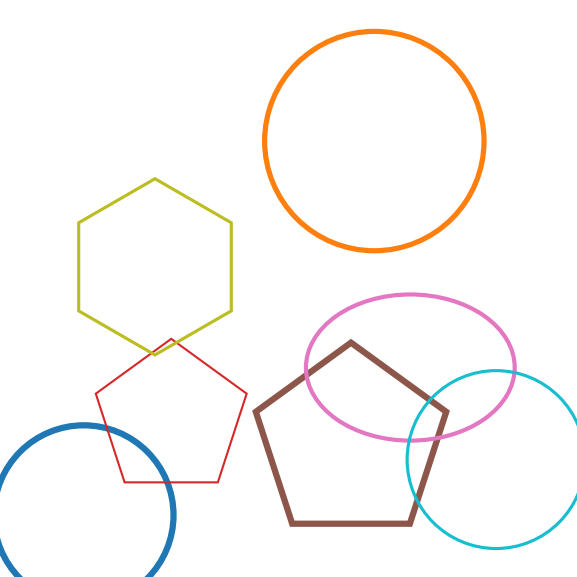[{"shape": "circle", "thickness": 3, "radius": 0.78, "center": [0.145, 0.107]}, {"shape": "circle", "thickness": 2.5, "radius": 0.95, "center": [0.648, 0.755]}, {"shape": "pentagon", "thickness": 1, "radius": 0.69, "center": [0.296, 0.275]}, {"shape": "pentagon", "thickness": 3, "radius": 0.87, "center": [0.608, 0.232]}, {"shape": "oval", "thickness": 2, "radius": 0.9, "center": [0.711, 0.363]}, {"shape": "hexagon", "thickness": 1.5, "radius": 0.76, "center": [0.268, 0.537]}, {"shape": "circle", "thickness": 1.5, "radius": 0.77, "center": [0.859, 0.203]}]